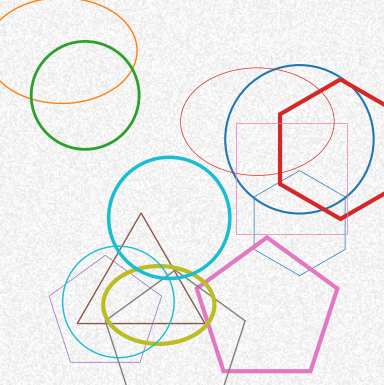[{"shape": "hexagon", "thickness": 0.5, "radius": 0.68, "center": [0.778, 0.42]}, {"shape": "circle", "thickness": 1.5, "radius": 0.96, "center": [0.778, 0.638]}, {"shape": "oval", "thickness": 1, "radius": 0.98, "center": [0.16, 0.869]}, {"shape": "circle", "thickness": 2, "radius": 0.7, "center": [0.221, 0.752]}, {"shape": "oval", "thickness": 0.5, "radius": 1.0, "center": [0.669, 0.684]}, {"shape": "hexagon", "thickness": 3, "radius": 0.91, "center": [0.884, 0.613]}, {"shape": "pentagon", "thickness": 0.5, "radius": 0.77, "center": [0.274, 0.183]}, {"shape": "triangle", "thickness": 1, "radius": 0.96, "center": [0.366, 0.255]}, {"shape": "pentagon", "thickness": 3, "radius": 0.96, "center": [0.694, 0.191]}, {"shape": "square", "thickness": 0.5, "radius": 0.72, "center": [0.758, 0.536]}, {"shape": "pentagon", "thickness": 1, "radius": 0.95, "center": [0.455, 0.108]}, {"shape": "oval", "thickness": 3, "radius": 0.72, "center": [0.412, 0.208]}, {"shape": "circle", "thickness": 1, "radius": 0.72, "center": [0.307, 0.216]}, {"shape": "circle", "thickness": 2.5, "radius": 0.79, "center": [0.44, 0.434]}]